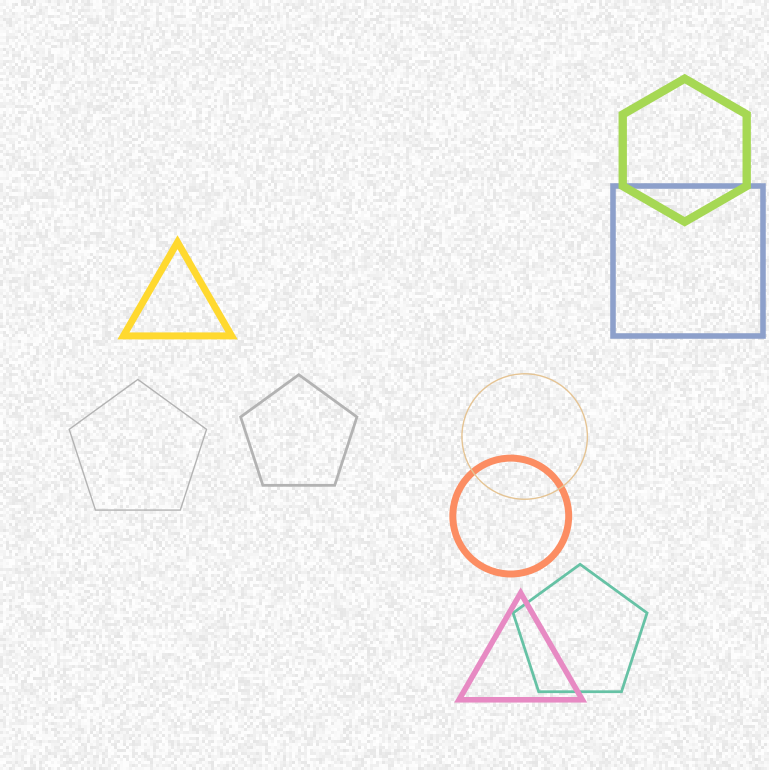[{"shape": "pentagon", "thickness": 1, "radius": 0.46, "center": [0.753, 0.176]}, {"shape": "circle", "thickness": 2.5, "radius": 0.38, "center": [0.663, 0.33]}, {"shape": "square", "thickness": 2, "radius": 0.49, "center": [0.893, 0.661]}, {"shape": "triangle", "thickness": 2, "radius": 0.46, "center": [0.676, 0.137]}, {"shape": "hexagon", "thickness": 3, "radius": 0.46, "center": [0.889, 0.805]}, {"shape": "triangle", "thickness": 2.5, "radius": 0.41, "center": [0.231, 0.604]}, {"shape": "circle", "thickness": 0.5, "radius": 0.41, "center": [0.681, 0.433]}, {"shape": "pentagon", "thickness": 0.5, "radius": 0.47, "center": [0.179, 0.413]}, {"shape": "pentagon", "thickness": 1, "radius": 0.4, "center": [0.388, 0.434]}]